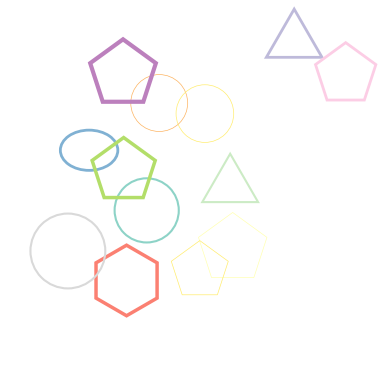[{"shape": "circle", "thickness": 1.5, "radius": 0.42, "center": [0.381, 0.454]}, {"shape": "pentagon", "thickness": 0.5, "radius": 0.47, "center": [0.604, 0.355]}, {"shape": "triangle", "thickness": 2, "radius": 0.42, "center": [0.764, 0.893]}, {"shape": "hexagon", "thickness": 2.5, "radius": 0.46, "center": [0.329, 0.272]}, {"shape": "oval", "thickness": 2, "radius": 0.37, "center": [0.231, 0.61]}, {"shape": "circle", "thickness": 0.5, "radius": 0.37, "center": [0.414, 0.732]}, {"shape": "pentagon", "thickness": 2.5, "radius": 0.43, "center": [0.321, 0.557]}, {"shape": "pentagon", "thickness": 2, "radius": 0.41, "center": [0.898, 0.807]}, {"shape": "circle", "thickness": 1.5, "radius": 0.49, "center": [0.176, 0.348]}, {"shape": "pentagon", "thickness": 3, "radius": 0.45, "center": [0.32, 0.808]}, {"shape": "triangle", "thickness": 1.5, "radius": 0.42, "center": [0.598, 0.517]}, {"shape": "pentagon", "thickness": 0.5, "radius": 0.39, "center": [0.519, 0.297]}, {"shape": "circle", "thickness": 0.5, "radius": 0.37, "center": [0.532, 0.705]}]